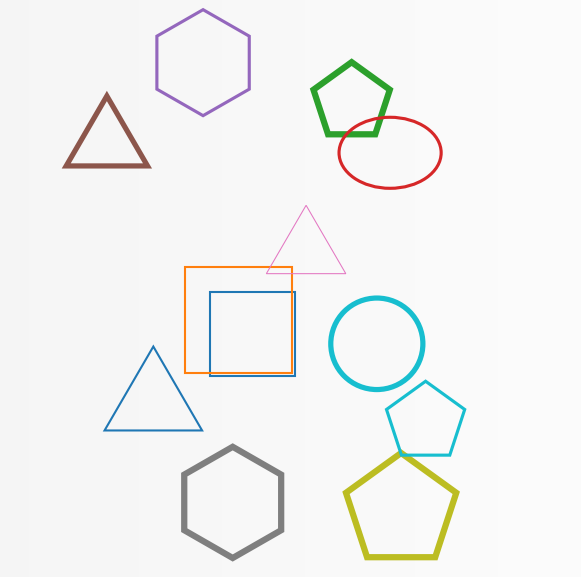[{"shape": "square", "thickness": 1, "radius": 0.37, "center": [0.434, 0.421]}, {"shape": "triangle", "thickness": 1, "radius": 0.48, "center": [0.264, 0.302]}, {"shape": "square", "thickness": 1, "radius": 0.46, "center": [0.41, 0.445]}, {"shape": "pentagon", "thickness": 3, "radius": 0.35, "center": [0.605, 0.822]}, {"shape": "oval", "thickness": 1.5, "radius": 0.44, "center": [0.671, 0.735]}, {"shape": "hexagon", "thickness": 1.5, "radius": 0.46, "center": [0.349, 0.891]}, {"shape": "triangle", "thickness": 2.5, "radius": 0.4, "center": [0.184, 0.752]}, {"shape": "triangle", "thickness": 0.5, "radius": 0.39, "center": [0.527, 0.565]}, {"shape": "hexagon", "thickness": 3, "radius": 0.48, "center": [0.4, 0.129]}, {"shape": "pentagon", "thickness": 3, "radius": 0.5, "center": [0.69, 0.115]}, {"shape": "circle", "thickness": 2.5, "radius": 0.4, "center": [0.648, 0.404]}, {"shape": "pentagon", "thickness": 1.5, "radius": 0.35, "center": [0.732, 0.268]}]